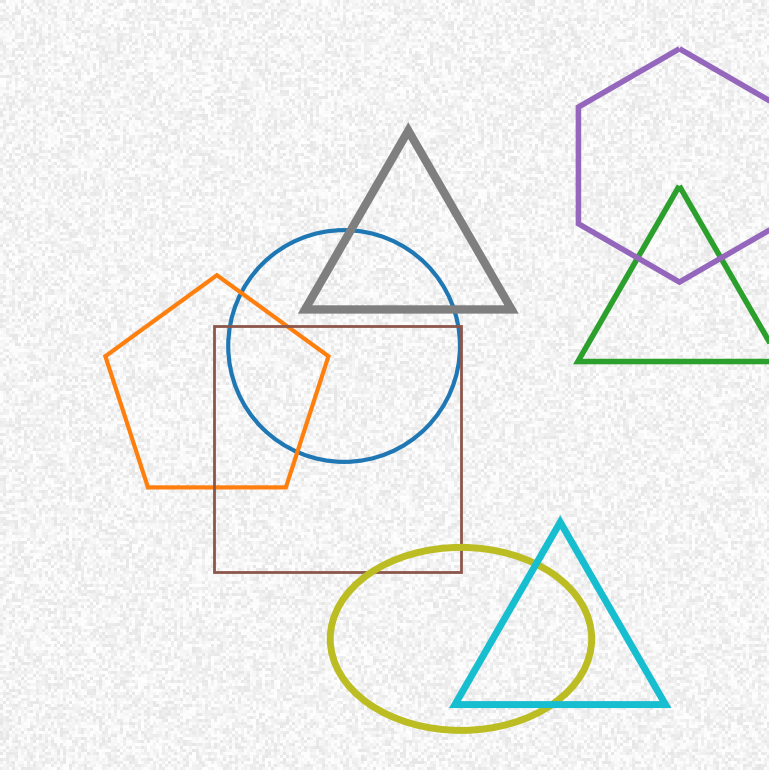[{"shape": "circle", "thickness": 1.5, "radius": 0.75, "center": [0.447, 0.551]}, {"shape": "pentagon", "thickness": 1.5, "radius": 0.76, "center": [0.282, 0.49]}, {"shape": "triangle", "thickness": 2, "radius": 0.76, "center": [0.882, 0.607]}, {"shape": "hexagon", "thickness": 2, "radius": 0.76, "center": [0.882, 0.785]}, {"shape": "square", "thickness": 1, "radius": 0.8, "center": [0.439, 0.417]}, {"shape": "triangle", "thickness": 3, "radius": 0.77, "center": [0.53, 0.676]}, {"shape": "oval", "thickness": 2.5, "radius": 0.85, "center": [0.599, 0.17]}, {"shape": "triangle", "thickness": 2.5, "radius": 0.79, "center": [0.728, 0.164]}]